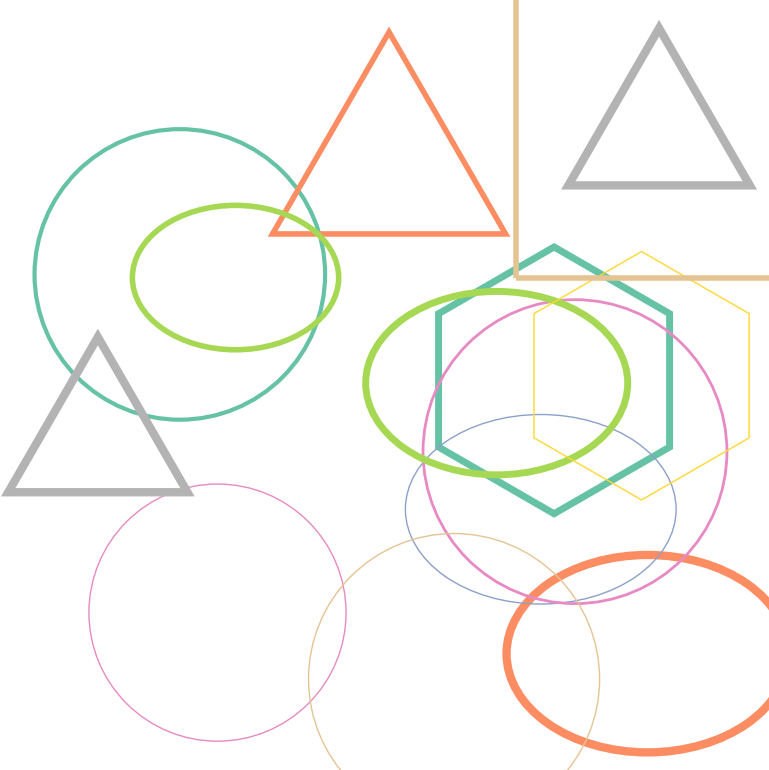[{"shape": "hexagon", "thickness": 2.5, "radius": 0.87, "center": [0.72, 0.506]}, {"shape": "circle", "thickness": 1.5, "radius": 0.94, "center": [0.234, 0.644]}, {"shape": "triangle", "thickness": 2, "radius": 0.87, "center": [0.505, 0.784]}, {"shape": "oval", "thickness": 3, "radius": 0.92, "center": [0.841, 0.151]}, {"shape": "oval", "thickness": 0.5, "radius": 0.88, "center": [0.702, 0.339]}, {"shape": "circle", "thickness": 1, "radius": 0.99, "center": [0.747, 0.413]}, {"shape": "circle", "thickness": 0.5, "radius": 0.83, "center": [0.282, 0.204]}, {"shape": "oval", "thickness": 2, "radius": 0.67, "center": [0.306, 0.64]}, {"shape": "oval", "thickness": 2.5, "radius": 0.85, "center": [0.645, 0.502]}, {"shape": "hexagon", "thickness": 0.5, "radius": 0.81, "center": [0.833, 0.512]}, {"shape": "square", "thickness": 2, "radius": 0.98, "center": [0.867, 0.835]}, {"shape": "circle", "thickness": 0.5, "radius": 0.95, "center": [0.59, 0.118]}, {"shape": "triangle", "thickness": 3, "radius": 0.67, "center": [0.127, 0.428]}, {"shape": "triangle", "thickness": 3, "radius": 0.68, "center": [0.856, 0.827]}]